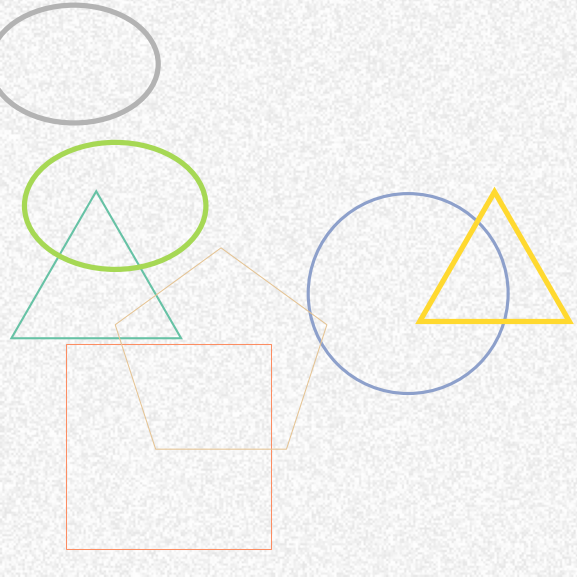[{"shape": "triangle", "thickness": 1, "radius": 0.85, "center": [0.167, 0.498]}, {"shape": "square", "thickness": 0.5, "radius": 0.89, "center": [0.292, 0.226]}, {"shape": "circle", "thickness": 1.5, "radius": 0.87, "center": [0.707, 0.491]}, {"shape": "oval", "thickness": 2.5, "radius": 0.79, "center": [0.199, 0.643]}, {"shape": "triangle", "thickness": 2.5, "radius": 0.75, "center": [0.856, 0.517]}, {"shape": "pentagon", "thickness": 0.5, "radius": 0.96, "center": [0.383, 0.377]}, {"shape": "oval", "thickness": 2.5, "radius": 0.73, "center": [0.128, 0.888]}]